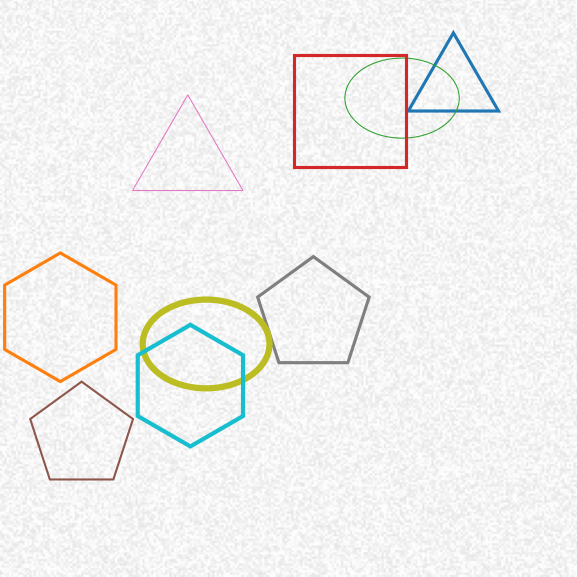[{"shape": "triangle", "thickness": 1.5, "radius": 0.45, "center": [0.785, 0.852]}, {"shape": "hexagon", "thickness": 1.5, "radius": 0.56, "center": [0.104, 0.45]}, {"shape": "oval", "thickness": 0.5, "radius": 0.5, "center": [0.696, 0.829]}, {"shape": "square", "thickness": 1.5, "radius": 0.49, "center": [0.606, 0.806]}, {"shape": "pentagon", "thickness": 1, "radius": 0.47, "center": [0.141, 0.245]}, {"shape": "triangle", "thickness": 0.5, "radius": 0.55, "center": [0.325, 0.724]}, {"shape": "pentagon", "thickness": 1.5, "radius": 0.51, "center": [0.543, 0.453]}, {"shape": "oval", "thickness": 3, "radius": 0.55, "center": [0.357, 0.404]}, {"shape": "hexagon", "thickness": 2, "radius": 0.53, "center": [0.33, 0.331]}]